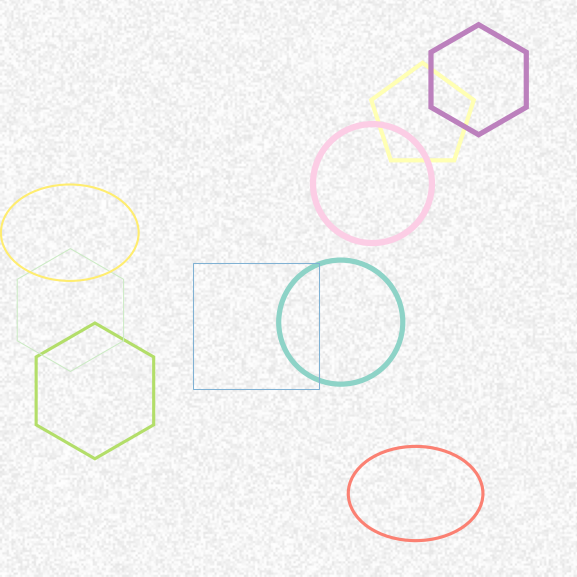[{"shape": "circle", "thickness": 2.5, "radius": 0.54, "center": [0.59, 0.441]}, {"shape": "pentagon", "thickness": 2, "radius": 0.47, "center": [0.732, 0.797]}, {"shape": "oval", "thickness": 1.5, "radius": 0.58, "center": [0.72, 0.145]}, {"shape": "square", "thickness": 0.5, "radius": 0.55, "center": [0.443, 0.434]}, {"shape": "hexagon", "thickness": 1.5, "radius": 0.59, "center": [0.164, 0.322]}, {"shape": "circle", "thickness": 3, "radius": 0.51, "center": [0.645, 0.681]}, {"shape": "hexagon", "thickness": 2.5, "radius": 0.48, "center": [0.829, 0.861]}, {"shape": "hexagon", "thickness": 0.5, "radius": 0.53, "center": [0.122, 0.462]}, {"shape": "oval", "thickness": 1, "radius": 0.6, "center": [0.121, 0.596]}]